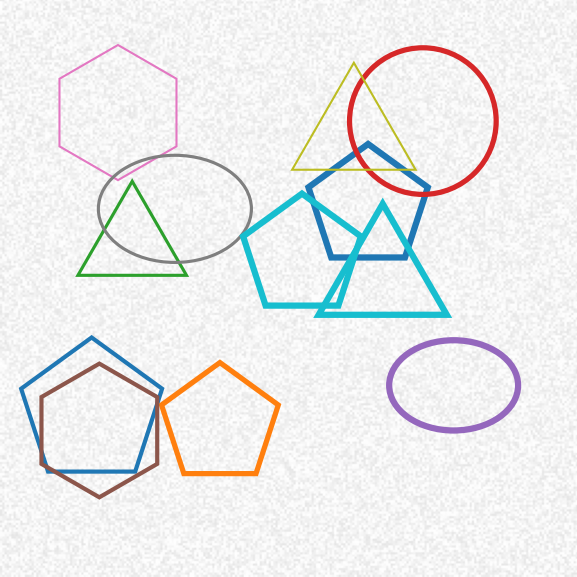[{"shape": "pentagon", "thickness": 2, "radius": 0.64, "center": [0.159, 0.286]}, {"shape": "pentagon", "thickness": 3, "radius": 0.54, "center": [0.637, 0.641]}, {"shape": "pentagon", "thickness": 2.5, "radius": 0.53, "center": [0.381, 0.265]}, {"shape": "triangle", "thickness": 1.5, "radius": 0.54, "center": [0.229, 0.577]}, {"shape": "circle", "thickness": 2.5, "radius": 0.63, "center": [0.732, 0.789]}, {"shape": "oval", "thickness": 3, "radius": 0.56, "center": [0.786, 0.332]}, {"shape": "hexagon", "thickness": 2, "radius": 0.58, "center": [0.172, 0.254]}, {"shape": "hexagon", "thickness": 1, "radius": 0.58, "center": [0.204, 0.804]}, {"shape": "oval", "thickness": 1.5, "radius": 0.66, "center": [0.303, 0.637]}, {"shape": "triangle", "thickness": 1, "radius": 0.62, "center": [0.613, 0.767]}, {"shape": "triangle", "thickness": 3, "radius": 0.64, "center": [0.663, 0.518]}, {"shape": "pentagon", "thickness": 3, "radius": 0.54, "center": [0.523, 0.557]}]